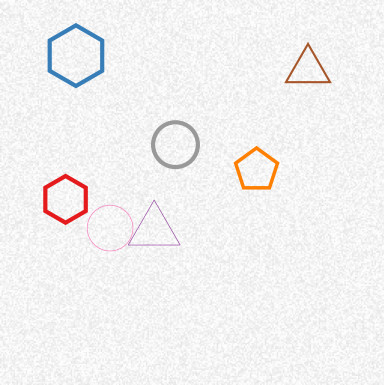[{"shape": "hexagon", "thickness": 3, "radius": 0.3, "center": [0.17, 0.482]}, {"shape": "hexagon", "thickness": 3, "radius": 0.39, "center": [0.197, 0.855]}, {"shape": "triangle", "thickness": 0.5, "radius": 0.39, "center": [0.4, 0.402]}, {"shape": "pentagon", "thickness": 2.5, "radius": 0.29, "center": [0.666, 0.558]}, {"shape": "triangle", "thickness": 1.5, "radius": 0.33, "center": [0.8, 0.82]}, {"shape": "circle", "thickness": 0.5, "radius": 0.3, "center": [0.286, 0.408]}, {"shape": "circle", "thickness": 3, "radius": 0.29, "center": [0.456, 0.624]}]